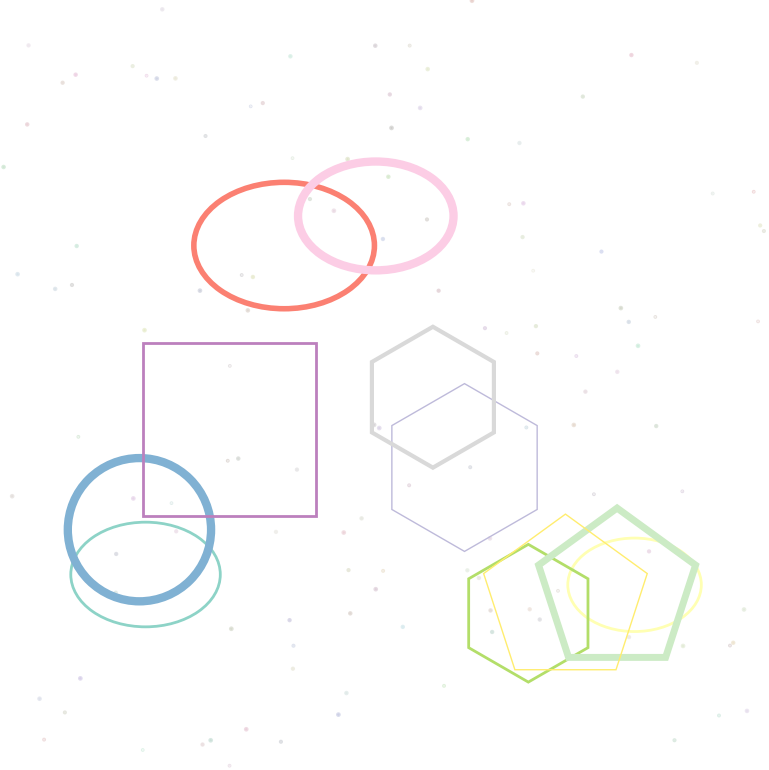[{"shape": "oval", "thickness": 1, "radius": 0.49, "center": [0.189, 0.254]}, {"shape": "oval", "thickness": 1, "radius": 0.43, "center": [0.824, 0.241]}, {"shape": "hexagon", "thickness": 0.5, "radius": 0.54, "center": [0.603, 0.393]}, {"shape": "oval", "thickness": 2, "radius": 0.59, "center": [0.369, 0.681]}, {"shape": "circle", "thickness": 3, "radius": 0.47, "center": [0.181, 0.312]}, {"shape": "hexagon", "thickness": 1, "radius": 0.45, "center": [0.686, 0.204]}, {"shape": "oval", "thickness": 3, "radius": 0.5, "center": [0.488, 0.72]}, {"shape": "hexagon", "thickness": 1.5, "radius": 0.46, "center": [0.562, 0.484]}, {"shape": "square", "thickness": 1, "radius": 0.56, "center": [0.298, 0.442]}, {"shape": "pentagon", "thickness": 2.5, "radius": 0.54, "center": [0.801, 0.233]}, {"shape": "pentagon", "thickness": 0.5, "radius": 0.56, "center": [0.734, 0.221]}]